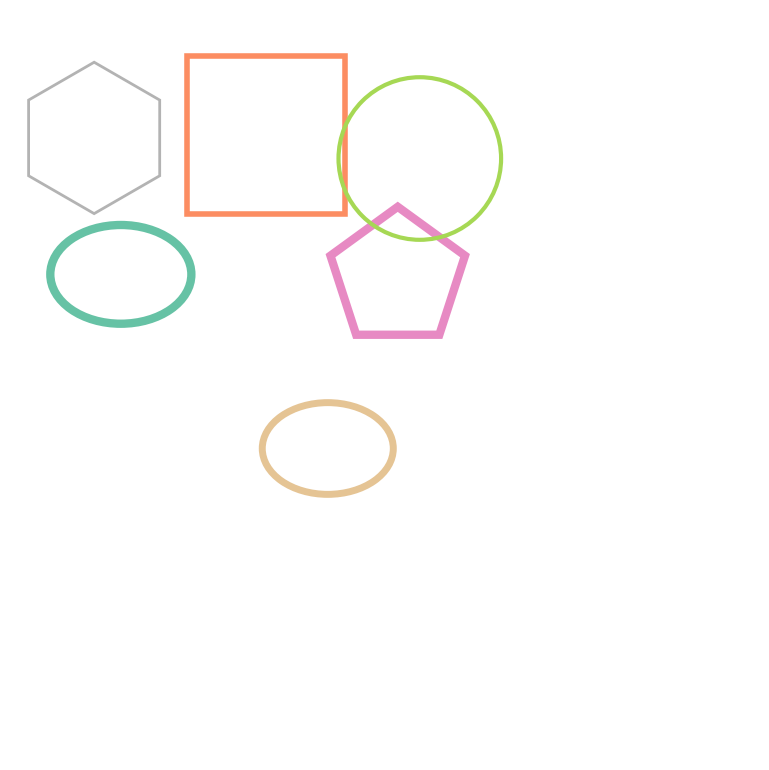[{"shape": "oval", "thickness": 3, "radius": 0.46, "center": [0.157, 0.644]}, {"shape": "square", "thickness": 2, "radius": 0.51, "center": [0.345, 0.825]}, {"shape": "pentagon", "thickness": 3, "radius": 0.46, "center": [0.517, 0.64]}, {"shape": "circle", "thickness": 1.5, "radius": 0.53, "center": [0.545, 0.794]}, {"shape": "oval", "thickness": 2.5, "radius": 0.43, "center": [0.426, 0.418]}, {"shape": "hexagon", "thickness": 1, "radius": 0.49, "center": [0.122, 0.821]}]